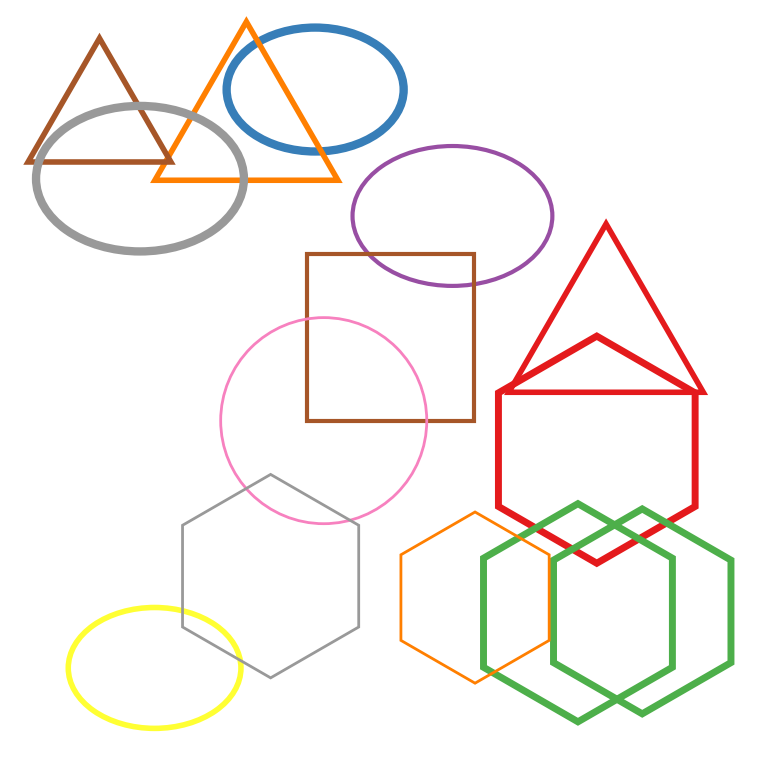[{"shape": "hexagon", "thickness": 2.5, "radius": 0.74, "center": [0.775, 0.416]}, {"shape": "triangle", "thickness": 2, "radius": 0.73, "center": [0.787, 0.563]}, {"shape": "oval", "thickness": 3, "radius": 0.57, "center": [0.409, 0.884]}, {"shape": "hexagon", "thickness": 2.5, "radius": 0.67, "center": [0.834, 0.206]}, {"shape": "hexagon", "thickness": 2.5, "radius": 0.71, "center": [0.751, 0.204]}, {"shape": "oval", "thickness": 1.5, "radius": 0.65, "center": [0.588, 0.72]}, {"shape": "triangle", "thickness": 2, "radius": 0.69, "center": [0.32, 0.835]}, {"shape": "hexagon", "thickness": 1, "radius": 0.56, "center": [0.617, 0.224]}, {"shape": "oval", "thickness": 2, "radius": 0.56, "center": [0.201, 0.133]}, {"shape": "triangle", "thickness": 2, "radius": 0.54, "center": [0.129, 0.843]}, {"shape": "square", "thickness": 1.5, "radius": 0.54, "center": [0.507, 0.562]}, {"shape": "circle", "thickness": 1, "radius": 0.67, "center": [0.42, 0.454]}, {"shape": "oval", "thickness": 3, "radius": 0.67, "center": [0.182, 0.768]}, {"shape": "hexagon", "thickness": 1, "radius": 0.66, "center": [0.351, 0.252]}]